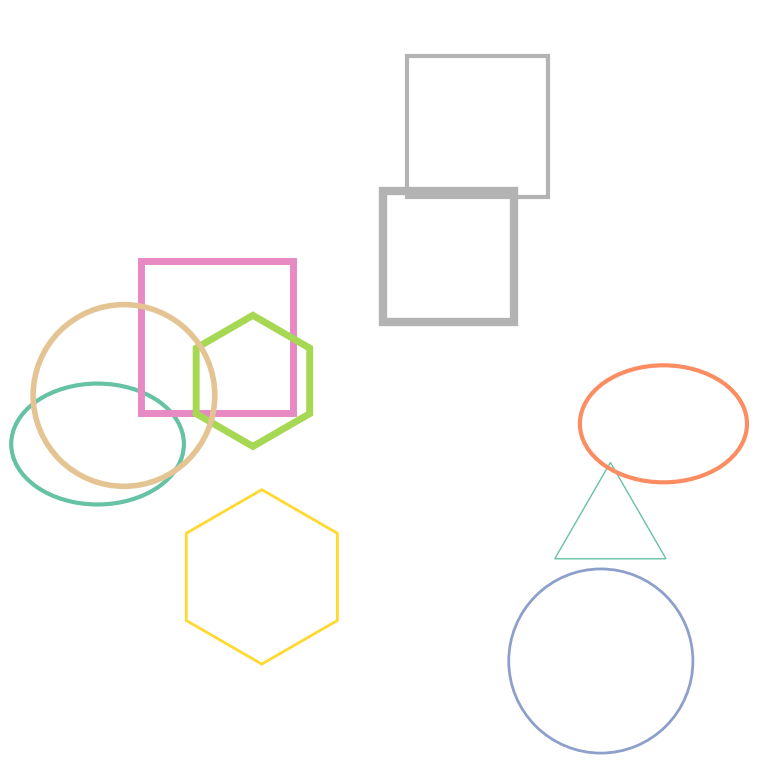[{"shape": "triangle", "thickness": 0.5, "radius": 0.42, "center": [0.793, 0.316]}, {"shape": "oval", "thickness": 1.5, "radius": 0.56, "center": [0.127, 0.423]}, {"shape": "oval", "thickness": 1.5, "radius": 0.54, "center": [0.862, 0.45]}, {"shape": "circle", "thickness": 1, "radius": 0.6, "center": [0.78, 0.142]}, {"shape": "square", "thickness": 2.5, "radius": 0.49, "center": [0.281, 0.562]}, {"shape": "hexagon", "thickness": 2.5, "radius": 0.43, "center": [0.328, 0.505]}, {"shape": "hexagon", "thickness": 1, "radius": 0.57, "center": [0.34, 0.251]}, {"shape": "circle", "thickness": 2, "radius": 0.59, "center": [0.161, 0.486]}, {"shape": "square", "thickness": 1.5, "radius": 0.46, "center": [0.62, 0.835]}, {"shape": "square", "thickness": 3, "radius": 0.43, "center": [0.583, 0.666]}]